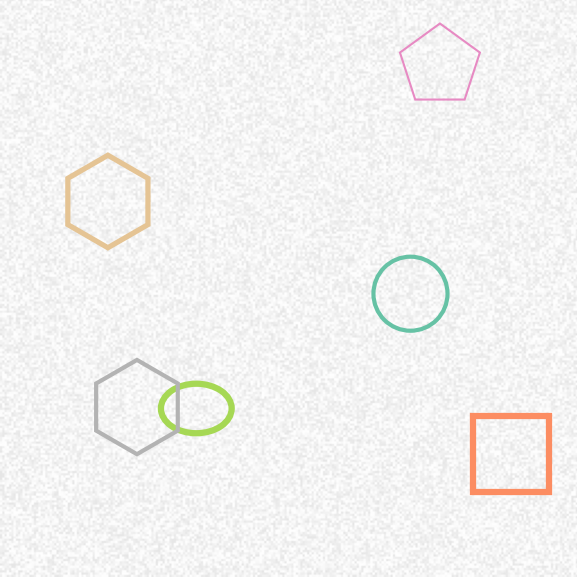[{"shape": "circle", "thickness": 2, "radius": 0.32, "center": [0.711, 0.491]}, {"shape": "square", "thickness": 3, "radius": 0.33, "center": [0.885, 0.213]}, {"shape": "pentagon", "thickness": 1, "radius": 0.36, "center": [0.762, 0.886]}, {"shape": "oval", "thickness": 3, "radius": 0.31, "center": [0.34, 0.292]}, {"shape": "hexagon", "thickness": 2.5, "radius": 0.4, "center": [0.187, 0.65]}, {"shape": "hexagon", "thickness": 2, "radius": 0.41, "center": [0.237, 0.294]}]